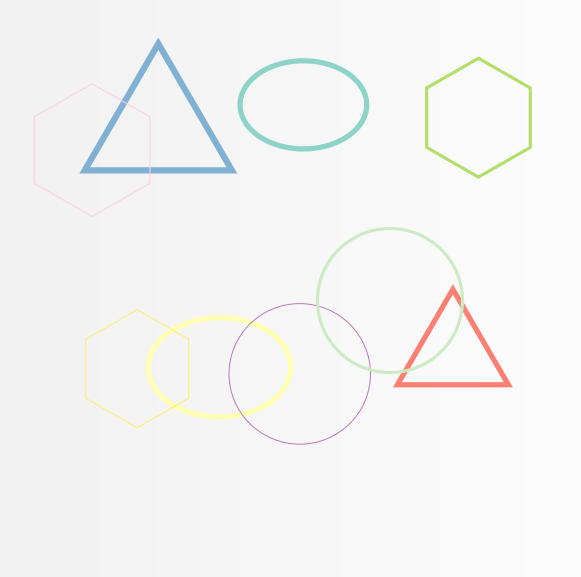[{"shape": "oval", "thickness": 2.5, "radius": 0.54, "center": [0.522, 0.818]}, {"shape": "oval", "thickness": 2.5, "radius": 0.61, "center": [0.378, 0.363]}, {"shape": "triangle", "thickness": 2.5, "radius": 0.55, "center": [0.779, 0.388]}, {"shape": "triangle", "thickness": 3, "radius": 0.73, "center": [0.272, 0.777]}, {"shape": "hexagon", "thickness": 1.5, "radius": 0.51, "center": [0.823, 0.795]}, {"shape": "hexagon", "thickness": 0.5, "radius": 0.57, "center": [0.158, 0.739]}, {"shape": "circle", "thickness": 0.5, "radius": 0.61, "center": [0.516, 0.352]}, {"shape": "circle", "thickness": 1.5, "radius": 0.62, "center": [0.671, 0.479]}, {"shape": "hexagon", "thickness": 0.5, "radius": 0.51, "center": [0.236, 0.361]}]